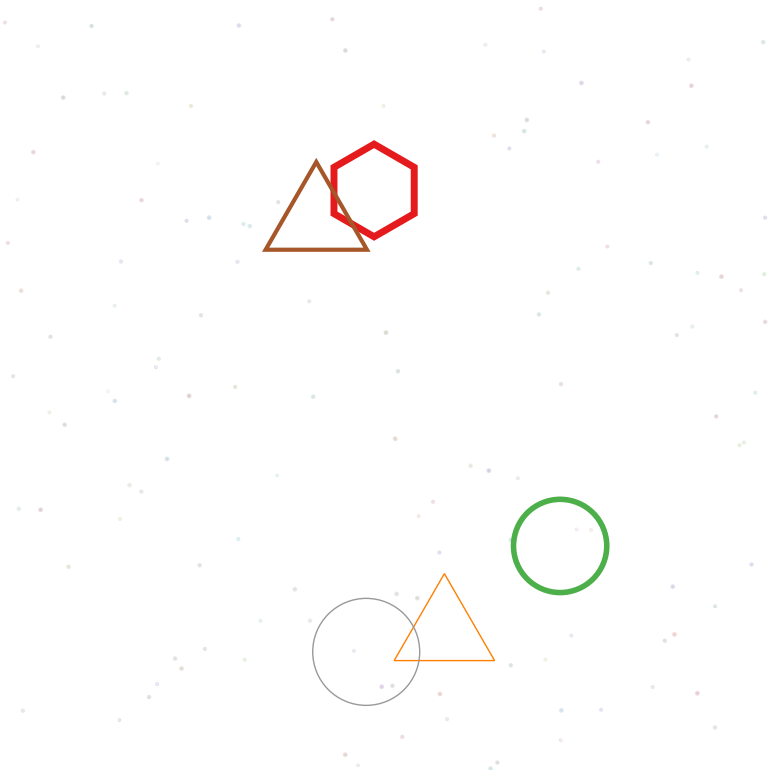[{"shape": "hexagon", "thickness": 2.5, "radius": 0.3, "center": [0.486, 0.753]}, {"shape": "circle", "thickness": 2, "radius": 0.3, "center": [0.727, 0.291]}, {"shape": "triangle", "thickness": 0.5, "radius": 0.38, "center": [0.577, 0.18]}, {"shape": "triangle", "thickness": 1.5, "radius": 0.38, "center": [0.411, 0.714]}, {"shape": "circle", "thickness": 0.5, "radius": 0.35, "center": [0.476, 0.153]}]